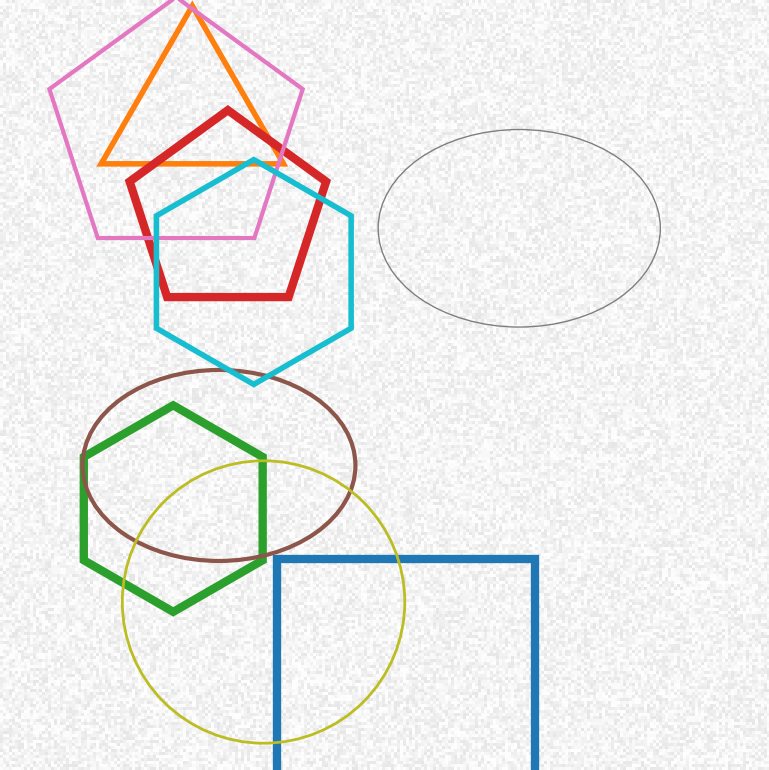[{"shape": "square", "thickness": 3, "radius": 0.84, "center": [0.527, 0.107]}, {"shape": "triangle", "thickness": 2, "radius": 0.68, "center": [0.25, 0.856]}, {"shape": "hexagon", "thickness": 3, "radius": 0.67, "center": [0.225, 0.339]}, {"shape": "pentagon", "thickness": 3, "radius": 0.67, "center": [0.296, 0.723]}, {"shape": "oval", "thickness": 1.5, "radius": 0.89, "center": [0.284, 0.396]}, {"shape": "pentagon", "thickness": 1.5, "radius": 0.86, "center": [0.229, 0.831]}, {"shape": "oval", "thickness": 0.5, "radius": 0.92, "center": [0.674, 0.704]}, {"shape": "circle", "thickness": 1, "radius": 0.92, "center": [0.342, 0.218]}, {"shape": "hexagon", "thickness": 2, "radius": 0.73, "center": [0.33, 0.647]}]